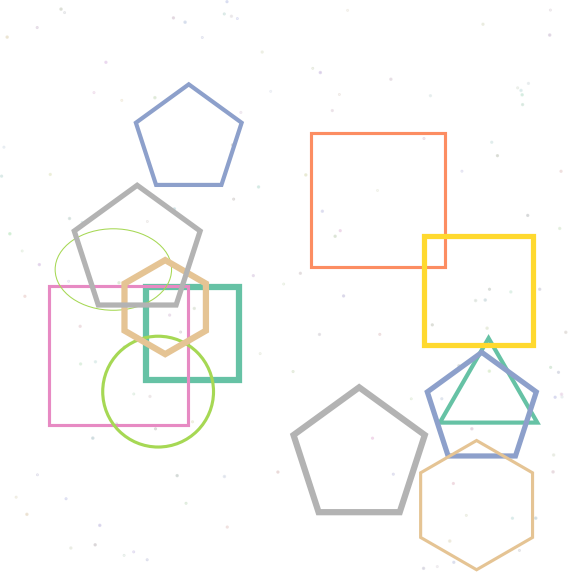[{"shape": "square", "thickness": 3, "radius": 0.4, "center": [0.333, 0.421]}, {"shape": "triangle", "thickness": 2, "radius": 0.49, "center": [0.846, 0.316]}, {"shape": "square", "thickness": 1.5, "radius": 0.58, "center": [0.655, 0.652]}, {"shape": "pentagon", "thickness": 2.5, "radius": 0.5, "center": [0.834, 0.29]}, {"shape": "pentagon", "thickness": 2, "radius": 0.48, "center": [0.327, 0.757]}, {"shape": "square", "thickness": 1.5, "radius": 0.6, "center": [0.205, 0.383]}, {"shape": "oval", "thickness": 0.5, "radius": 0.5, "center": [0.196, 0.532]}, {"shape": "circle", "thickness": 1.5, "radius": 0.48, "center": [0.274, 0.321]}, {"shape": "square", "thickness": 2.5, "radius": 0.47, "center": [0.829, 0.496]}, {"shape": "hexagon", "thickness": 3, "radius": 0.41, "center": [0.286, 0.467]}, {"shape": "hexagon", "thickness": 1.5, "radius": 0.56, "center": [0.825, 0.124]}, {"shape": "pentagon", "thickness": 3, "radius": 0.6, "center": [0.622, 0.209]}, {"shape": "pentagon", "thickness": 2.5, "radius": 0.57, "center": [0.238, 0.564]}]